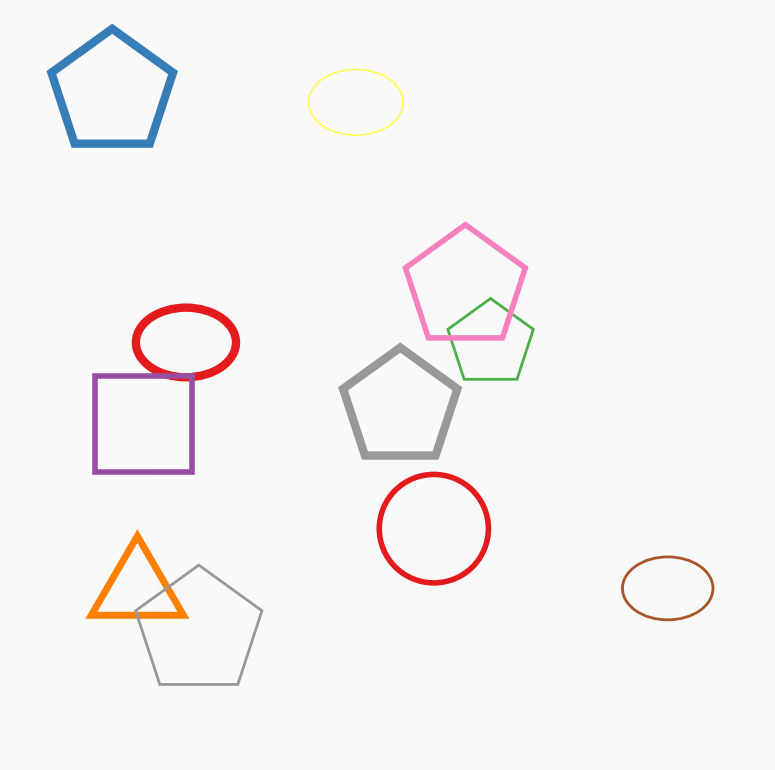[{"shape": "circle", "thickness": 2, "radius": 0.35, "center": [0.56, 0.313]}, {"shape": "oval", "thickness": 3, "radius": 0.32, "center": [0.24, 0.555]}, {"shape": "pentagon", "thickness": 3, "radius": 0.41, "center": [0.145, 0.88]}, {"shape": "pentagon", "thickness": 1, "radius": 0.29, "center": [0.633, 0.554]}, {"shape": "square", "thickness": 2, "radius": 0.31, "center": [0.185, 0.449]}, {"shape": "triangle", "thickness": 2.5, "radius": 0.34, "center": [0.177, 0.235]}, {"shape": "oval", "thickness": 0.5, "radius": 0.3, "center": [0.459, 0.867]}, {"shape": "oval", "thickness": 1, "radius": 0.29, "center": [0.862, 0.236]}, {"shape": "pentagon", "thickness": 2, "radius": 0.41, "center": [0.601, 0.627]}, {"shape": "pentagon", "thickness": 1, "radius": 0.43, "center": [0.257, 0.18]}, {"shape": "pentagon", "thickness": 3, "radius": 0.39, "center": [0.516, 0.471]}]